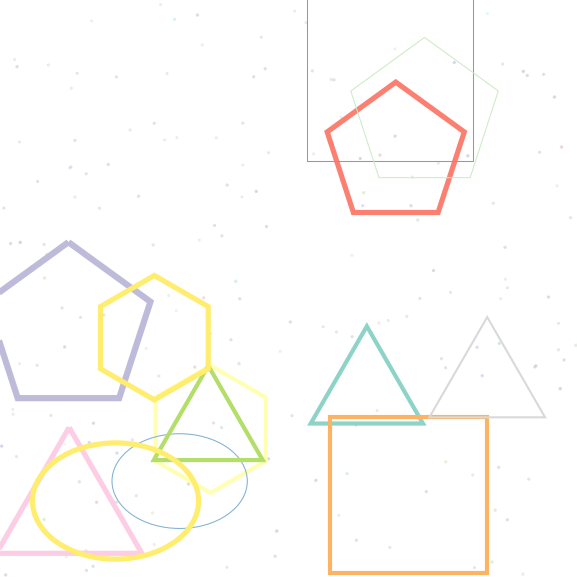[{"shape": "triangle", "thickness": 2, "radius": 0.56, "center": [0.635, 0.322]}, {"shape": "hexagon", "thickness": 2, "radius": 0.55, "center": [0.365, 0.256]}, {"shape": "pentagon", "thickness": 3, "radius": 0.75, "center": [0.118, 0.43]}, {"shape": "pentagon", "thickness": 2.5, "radius": 0.62, "center": [0.685, 0.732]}, {"shape": "oval", "thickness": 0.5, "radius": 0.59, "center": [0.311, 0.166]}, {"shape": "square", "thickness": 2, "radius": 0.68, "center": [0.708, 0.142]}, {"shape": "triangle", "thickness": 2, "radius": 0.54, "center": [0.361, 0.257]}, {"shape": "triangle", "thickness": 2.5, "radius": 0.73, "center": [0.12, 0.114]}, {"shape": "triangle", "thickness": 1, "radius": 0.58, "center": [0.844, 0.334]}, {"shape": "square", "thickness": 0.5, "radius": 0.72, "center": [0.676, 0.863]}, {"shape": "pentagon", "thickness": 0.5, "radius": 0.67, "center": [0.735, 0.8]}, {"shape": "oval", "thickness": 2.5, "radius": 0.72, "center": [0.2, 0.132]}, {"shape": "hexagon", "thickness": 2.5, "radius": 0.54, "center": [0.267, 0.414]}]